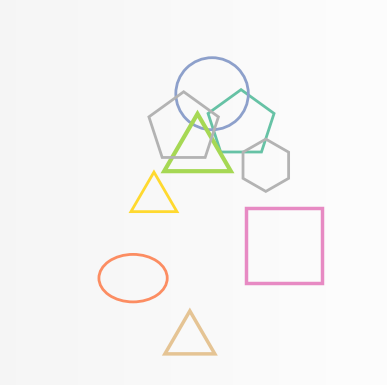[{"shape": "pentagon", "thickness": 2, "radius": 0.45, "center": [0.622, 0.678]}, {"shape": "oval", "thickness": 2, "radius": 0.44, "center": [0.343, 0.278]}, {"shape": "circle", "thickness": 2, "radius": 0.47, "center": [0.547, 0.757]}, {"shape": "square", "thickness": 2.5, "radius": 0.49, "center": [0.733, 0.363]}, {"shape": "triangle", "thickness": 3, "radius": 0.5, "center": [0.51, 0.605]}, {"shape": "triangle", "thickness": 2, "radius": 0.34, "center": [0.397, 0.485]}, {"shape": "triangle", "thickness": 2.5, "radius": 0.37, "center": [0.49, 0.118]}, {"shape": "hexagon", "thickness": 2, "radius": 0.34, "center": [0.686, 0.571]}, {"shape": "pentagon", "thickness": 2, "radius": 0.47, "center": [0.474, 0.667]}]